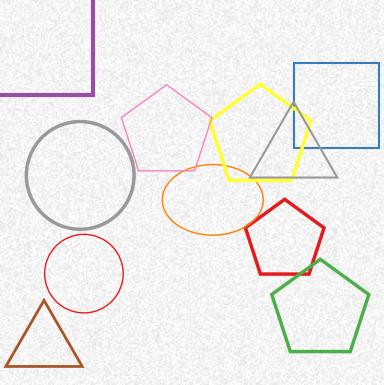[{"shape": "circle", "thickness": 1, "radius": 0.51, "center": [0.218, 0.289]}, {"shape": "pentagon", "thickness": 2.5, "radius": 0.54, "center": [0.74, 0.375]}, {"shape": "square", "thickness": 1.5, "radius": 0.55, "center": [0.875, 0.726]}, {"shape": "pentagon", "thickness": 2.5, "radius": 0.66, "center": [0.832, 0.194]}, {"shape": "square", "thickness": 3, "radius": 0.63, "center": [0.115, 0.879]}, {"shape": "oval", "thickness": 1, "radius": 0.66, "center": [0.553, 0.481]}, {"shape": "pentagon", "thickness": 2.5, "radius": 0.69, "center": [0.676, 0.643]}, {"shape": "triangle", "thickness": 2, "radius": 0.57, "center": [0.114, 0.105]}, {"shape": "pentagon", "thickness": 1, "radius": 0.62, "center": [0.433, 0.656]}, {"shape": "circle", "thickness": 2.5, "radius": 0.7, "center": [0.208, 0.544]}, {"shape": "triangle", "thickness": 1.5, "radius": 0.66, "center": [0.763, 0.604]}]